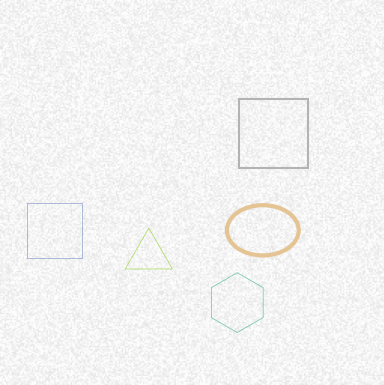[{"shape": "hexagon", "thickness": 0.5, "radius": 0.39, "center": [0.616, 0.214]}, {"shape": "square", "thickness": 0.5, "radius": 0.35, "center": [0.141, 0.401]}, {"shape": "triangle", "thickness": 0.5, "radius": 0.35, "center": [0.387, 0.337]}, {"shape": "oval", "thickness": 3, "radius": 0.47, "center": [0.683, 0.402]}, {"shape": "square", "thickness": 1.5, "radius": 0.45, "center": [0.71, 0.654]}]